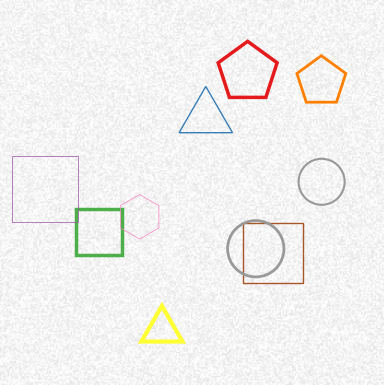[{"shape": "pentagon", "thickness": 2.5, "radius": 0.4, "center": [0.643, 0.812]}, {"shape": "triangle", "thickness": 1, "radius": 0.4, "center": [0.535, 0.695]}, {"shape": "square", "thickness": 2.5, "radius": 0.3, "center": [0.257, 0.398]}, {"shape": "square", "thickness": 0.5, "radius": 0.43, "center": [0.117, 0.509]}, {"shape": "pentagon", "thickness": 2, "radius": 0.33, "center": [0.835, 0.789]}, {"shape": "triangle", "thickness": 3, "radius": 0.31, "center": [0.421, 0.144]}, {"shape": "square", "thickness": 1, "radius": 0.39, "center": [0.709, 0.343]}, {"shape": "hexagon", "thickness": 0.5, "radius": 0.29, "center": [0.363, 0.437]}, {"shape": "circle", "thickness": 1.5, "radius": 0.3, "center": [0.835, 0.528]}, {"shape": "circle", "thickness": 2, "radius": 0.37, "center": [0.664, 0.354]}]